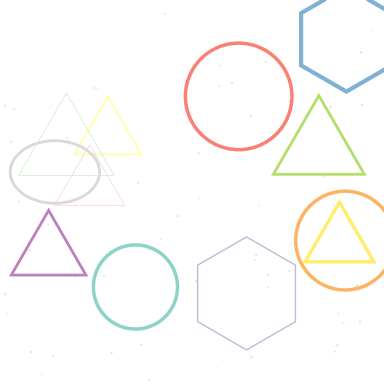[{"shape": "circle", "thickness": 2.5, "radius": 0.55, "center": [0.352, 0.255]}, {"shape": "triangle", "thickness": 1.5, "radius": 0.5, "center": [0.28, 0.649]}, {"shape": "hexagon", "thickness": 1, "radius": 0.73, "center": [0.64, 0.238]}, {"shape": "circle", "thickness": 2.5, "radius": 0.69, "center": [0.62, 0.75]}, {"shape": "hexagon", "thickness": 3, "radius": 0.68, "center": [0.9, 0.898]}, {"shape": "circle", "thickness": 2.5, "radius": 0.64, "center": [0.896, 0.375]}, {"shape": "triangle", "thickness": 2, "radius": 0.68, "center": [0.828, 0.615]}, {"shape": "triangle", "thickness": 0.5, "radius": 0.53, "center": [0.233, 0.519]}, {"shape": "oval", "thickness": 2, "radius": 0.58, "center": [0.143, 0.553]}, {"shape": "triangle", "thickness": 2, "radius": 0.56, "center": [0.126, 0.342]}, {"shape": "triangle", "thickness": 0.5, "radius": 0.71, "center": [0.173, 0.616]}, {"shape": "triangle", "thickness": 2.5, "radius": 0.52, "center": [0.882, 0.372]}]